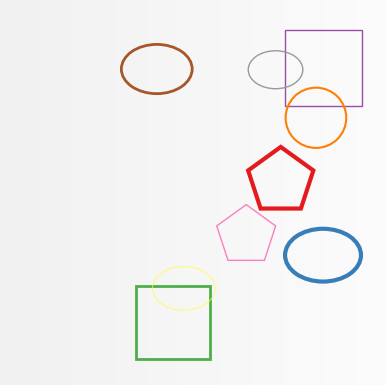[{"shape": "pentagon", "thickness": 3, "radius": 0.44, "center": [0.725, 0.53]}, {"shape": "oval", "thickness": 3, "radius": 0.49, "center": [0.834, 0.337]}, {"shape": "square", "thickness": 2, "radius": 0.48, "center": [0.447, 0.163]}, {"shape": "square", "thickness": 1, "radius": 0.5, "center": [0.834, 0.824]}, {"shape": "circle", "thickness": 1.5, "radius": 0.39, "center": [0.815, 0.694]}, {"shape": "oval", "thickness": 0.5, "radius": 0.4, "center": [0.474, 0.251]}, {"shape": "oval", "thickness": 2, "radius": 0.46, "center": [0.405, 0.821]}, {"shape": "pentagon", "thickness": 1, "radius": 0.4, "center": [0.635, 0.388]}, {"shape": "oval", "thickness": 1, "radius": 0.35, "center": [0.711, 0.819]}]